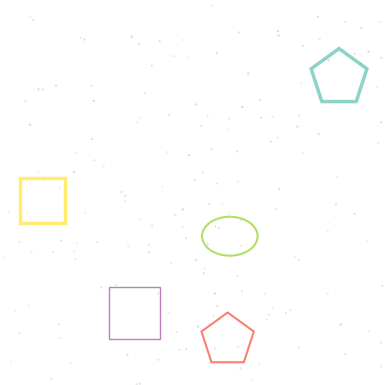[{"shape": "pentagon", "thickness": 2.5, "radius": 0.38, "center": [0.881, 0.798]}, {"shape": "pentagon", "thickness": 1.5, "radius": 0.36, "center": [0.591, 0.117]}, {"shape": "oval", "thickness": 1.5, "radius": 0.36, "center": [0.597, 0.386]}, {"shape": "square", "thickness": 1, "radius": 0.33, "center": [0.35, 0.187]}, {"shape": "square", "thickness": 2.5, "radius": 0.29, "center": [0.109, 0.479]}]